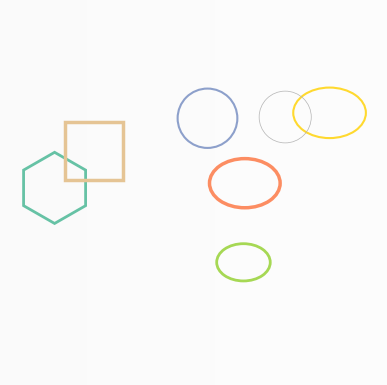[{"shape": "hexagon", "thickness": 2, "radius": 0.46, "center": [0.141, 0.512]}, {"shape": "oval", "thickness": 2.5, "radius": 0.46, "center": [0.632, 0.524]}, {"shape": "circle", "thickness": 1.5, "radius": 0.39, "center": [0.535, 0.693]}, {"shape": "oval", "thickness": 2, "radius": 0.35, "center": [0.628, 0.319]}, {"shape": "oval", "thickness": 1.5, "radius": 0.47, "center": [0.85, 0.707]}, {"shape": "square", "thickness": 2.5, "radius": 0.38, "center": [0.242, 0.607]}, {"shape": "circle", "thickness": 0.5, "radius": 0.34, "center": [0.736, 0.696]}]